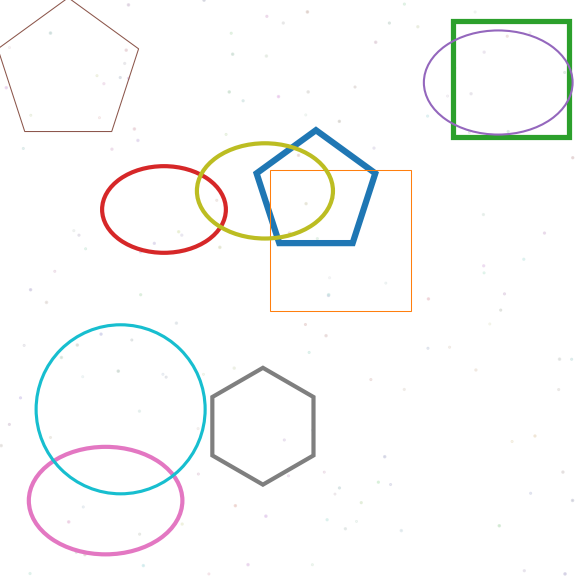[{"shape": "pentagon", "thickness": 3, "radius": 0.54, "center": [0.547, 0.666]}, {"shape": "square", "thickness": 0.5, "radius": 0.61, "center": [0.59, 0.582]}, {"shape": "square", "thickness": 2.5, "radius": 0.5, "center": [0.885, 0.863]}, {"shape": "oval", "thickness": 2, "radius": 0.54, "center": [0.284, 0.636]}, {"shape": "oval", "thickness": 1, "radius": 0.64, "center": [0.863, 0.856]}, {"shape": "pentagon", "thickness": 0.5, "radius": 0.64, "center": [0.118, 0.875]}, {"shape": "oval", "thickness": 2, "radius": 0.66, "center": [0.183, 0.132]}, {"shape": "hexagon", "thickness": 2, "radius": 0.51, "center": [0.455, 0.261]}, {"shape": "oval", "thickness": 2, "radius": 0.59, "center": [0.459, 0.669]}, {"shape": "circle", "thickness": 1.5, "radius": 0.73, "center": [0.209, 0.29]}]